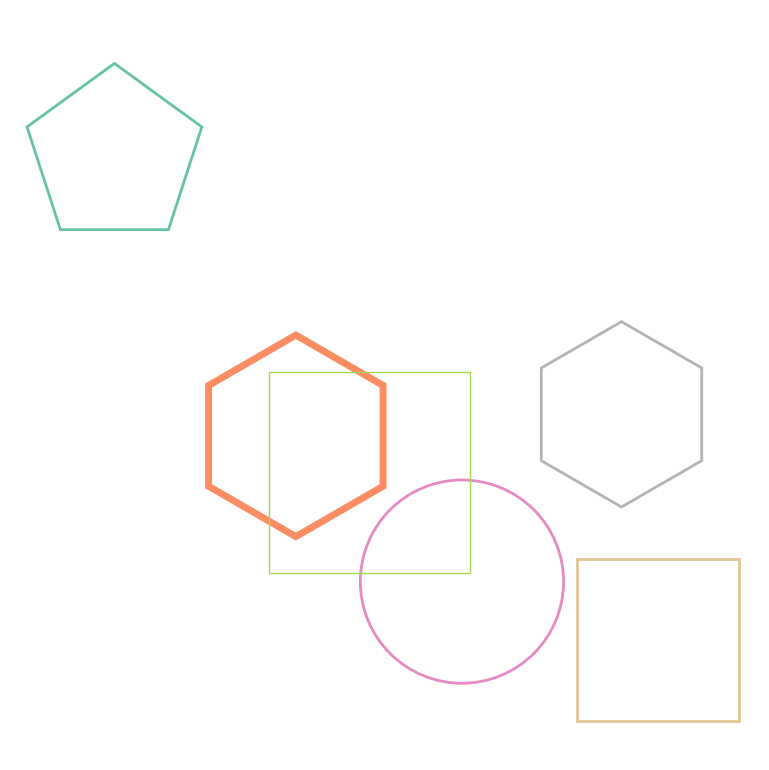[{"shape": "pentagon", "thickness": 1, "radius": 0.6, "center": [0.149, 0.798]}, {"shape": "hexagon", "thickness": 2.5, "radius": 0.65, "center": [0.384, 0.434]}, {"shape": "circle", "thickness": 1, "radius": 0.66, "center": [0.6, 0.245]}, {"shape": "square", "thickness": 0.5, "radius": 0.65, "center": [0.48, 0.387]}, {"shape": "square", "thickness": 1, "radius": 0.52, "center": [0.855, 0.169]}, {"shape": "hexagon", "thickness": 1, "radius": 0.6, "center": [0.807, 0.462]}]